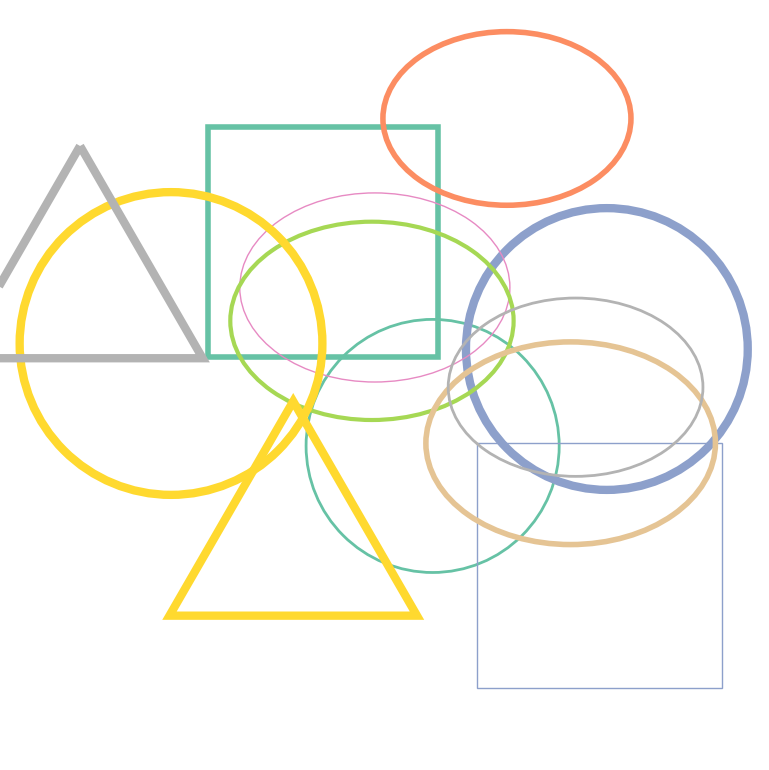[{"shape": "circle", "thickness": 1, "radius": 0.82, "center": [0.562, 0.421]}, {"shape": "square", "thickness": 2, "radius": 0.75, "center": [0.419, 0.685]}, {"shape": "oval", "thickness": 2, "radius": 0.81, "center": [0.658, 0.846]}, {"shape": "circle", "thickness": 3, "radius": 0.91, "center": [0.788, 0.547]}, {"shape": "square", "thickness": 0.5, "radius": 0.79, "center": [0.779, 0.266]}, {"shape": "oval", "thickness": 0.5, "radius": 0.88, "center": [0.487, 0.627]}, {"shape": "oval", "thickness": 1.5, "radius": 0.92, "center": [0.483, 0.583]}, {"shape": "triangle", "thickness": 3, "radius": 0.93, "center": [0.381, 0.293]}, {"shape": "circle", "thickness": 3, "radius": 0.98, "center": [0.222, 0.554]}, {"shape": "oval", "thickness": 2, "radius": 0.94, "center": [0.741, 0.424]}, {"shape": "triangle", "thickness": 3, "radius": 0.92, "center": [0.104, 0.627]}, {"shape": "oval", "thickness": 1, "radius": 0.83, "center": [0.747, 0.497]}]